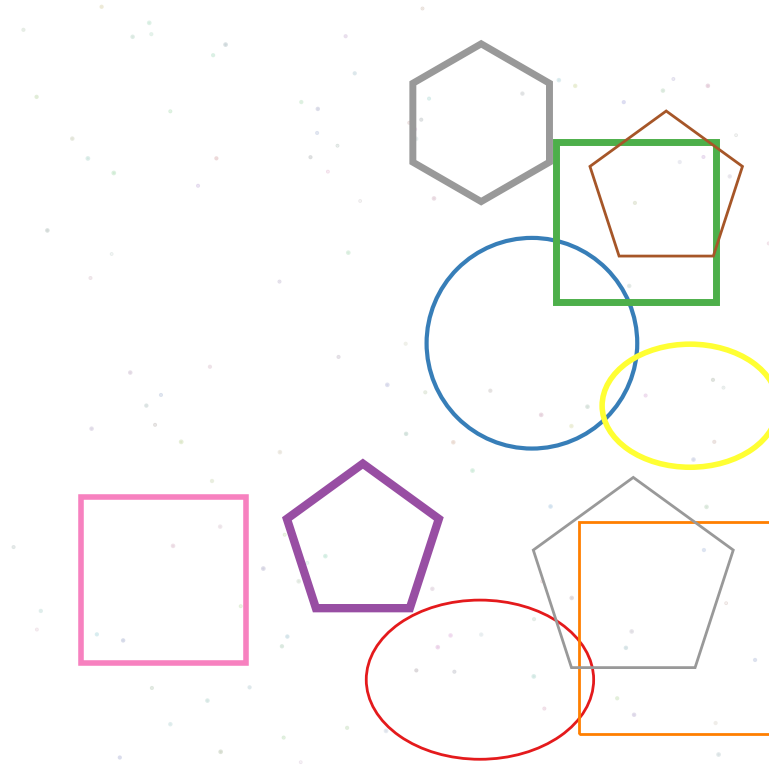[{"shape": "oval", "thickness": 1, "radius": 0.74, "center": [0.623, 0.117]}, {"shape": "circle", "thickness": 1.5, "radius": 0.68, "center": [0.691, 0.554]}, {"shape": "square", "thickness": 2.5, "radius": 0.52, "center": [0.826, 0.712]}, {"shape": "pentagon", "thickness": 3, "radius": 0.52, "center": [0.471, 0.294]}, {"shape": "square", "thickness": 1, "radius": 0.69, "center": [0.89, 0.184]}, {"shape": "oval", "thickness": 2, "radius": 0.57, "center": [0.896, 0.473]}, {"shape": "pentagon", "thickness": 1, "radius": 0.52, "center": [0.865, 0.752]}, {"shape": "square", "thickness": 2, "radius": 0.54, "center": [0.212, 0.247]}, {"shape": "pentagon", "thickness": 1, "radius": 0.68, "center": [0.822, 0.243]}, {"shape": "hexagon", "thickness": 2.5, "radius": 0.51, "center": [0.625, 0.841]}]